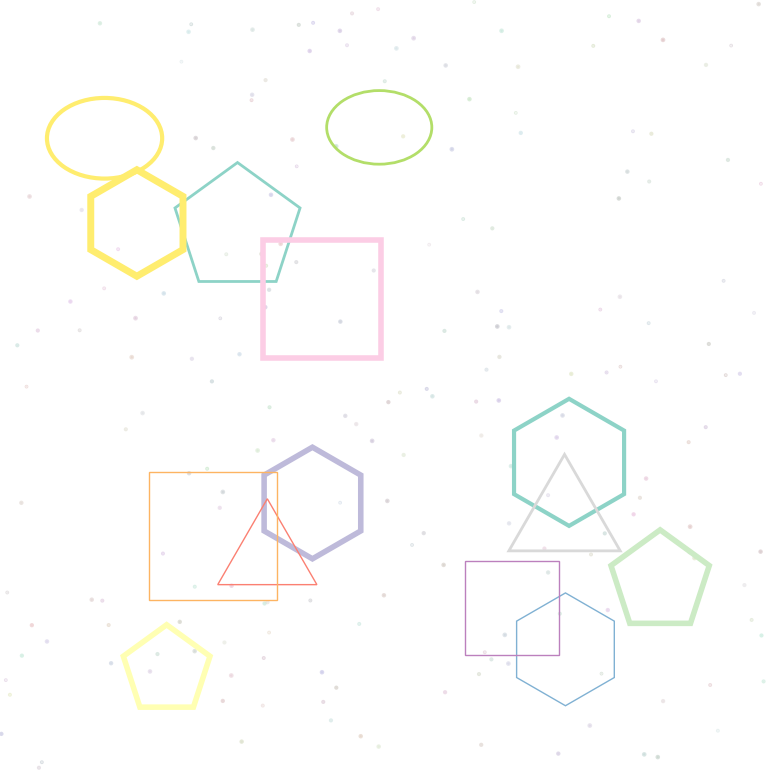[{"shape": "hexagon", "thickness": 1.5, "radius": 0.41, "center": [0.739, 0.4]}, {"shape": "pentagon", "thickness": 1, "radius": 0.43, "center": [0.308, 0.704]}, {"shape": "pentagon", "thickness": 2, "radius": 0.3, "center": [0.216, 0.129]}, {"shape": "hexagon", "thickness": 2, "radius": 0.36, "center": [0.406, 0.347]}, {"shape": "triangle", "thickness": 0.5, "radius": 0.37, "center": [0.347, 0.278]}, {"shape": "hexagon", "thickness": 0.5, "radius": 0.37, "center": [0.734, 0.157]}, {"shape": "square", "thickness": 0.5, "radius": 0.42, "center": [0.276, 0.304]}, {"shape": "oval", "thickness": 1, "radius": 0.34, "center": [0.493, 0.835]}, {"shape": "square", "thickness": 2, "radius": 0.38, "center": [0.418, 0.612]}, {"shape": "triangle", "thickness": 1, "radius": 0.42, "center": [0.733, 0.326]}, {"shape": "square", "thickness": 0.5, "radius": 0.31, "center": [0.665, 0.211]}, {"shape": "pentagon", "thickness": 2, "radius": 0.34, "center": [0.857, 0.245]}, {"shape": "hexagon", "thickness": 2.5, "radius": 0.35, "center": [0.178, 0.71]}, {"shape": "oval", "thickness": 1.5, "radius": 0.37, "center": [0.136, 0.82]}]